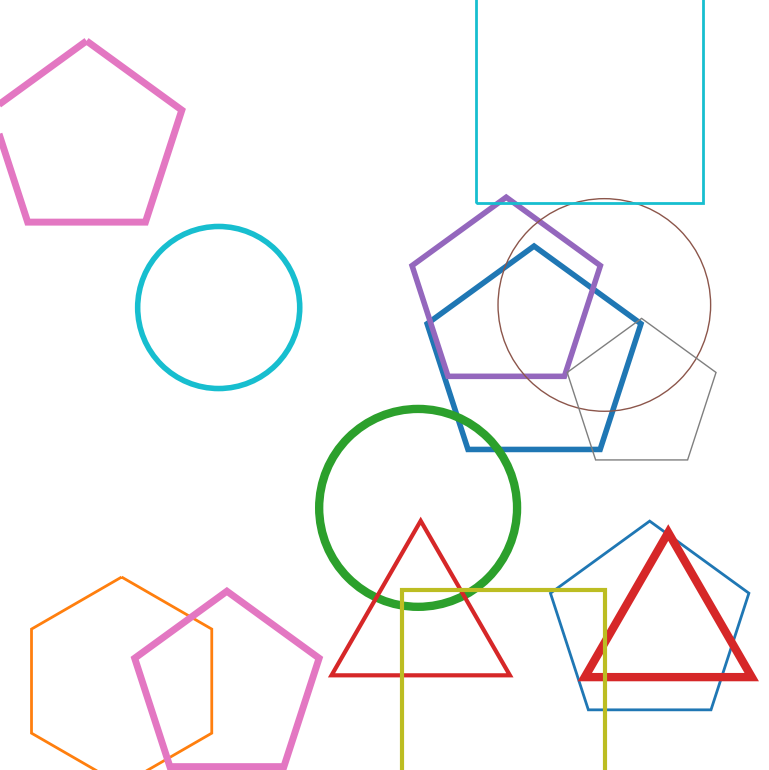[{"shape": "pentagon", "thickness": 1, "radius": 0.68, "center": [0.844, 0.188]}, {"shape": "pentagon", "thickness": 2, "radius": 0.73, "center": [0.694, 0.534]}, {"shape": "hexagon", "thickness": 1, "radius": 0.68, "center": [0.158, 0.115]}, {"shape": "circle", "thickness": 3, "radius": 0.64, "center": [0.543, 0.34]}, {"shape": "triangle", "thickness": 3, "radius": 0.63, "center": [0.868, 0.183]}, {"shape": "triangle", "thickness": 1.5, "radius": 0.67, "center": [0.546, 0.19]}, {"shape": "pentagon", "thickness": 2, "radius": 0.64, "center": [0.657, 0.615]}, {"shape": "circle", "thickness": 0.5, "radius": 0.69, "center": [0.785, 0.604]}, {"shape": "pentagon", "thickness": 2.5, "radius": 0.63, "center": [0.295, 0.106]}, {"shape": "pentagon", "thickness": 2.5, "radius": 0.65, "center": [0.112, 0.817]}, {"shape": "pentagon", "thickness": 0.5, "radius": 0.51, "center": [0.833, 0.485]}, {"shape": "square", "thickness": 1.5, "radius": 0.66, "center": [0.654, 0.101]}, {"shape": "circle", "thickness": 2, "radius": 0.53, "center": [0.284, 0.601]}, {"shape": "square", "thickness": 1, "radius": 0.74, "center": [0.766, 0.883]}]